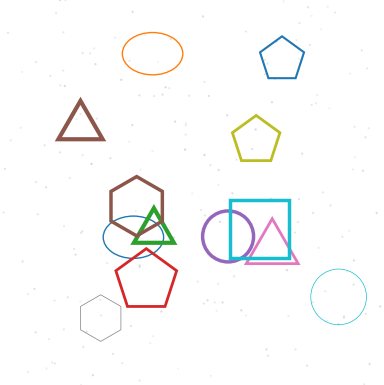[{"shape": "oval", "thickness": 1, "radius": 0.39, "center": [0.347, 0.384]}, {"shape": "pentagon", "thickness": 1.5, "radius": 0.3, "center": [0.733, 0.846]}, {"shape": "oval", "thickness": 1, "radius": 0.39, "center": [0.396, 0.861]}, {"shape": "triangle", "thickness": 3, "radius": 0.3, "center": [0.4, 0.399]}, {"shape": "pentagon", "thickness": 2, "radius": 0.41, "center": [0.38, 0.271]}, {"shape": "circle", "thickness": 2.5, "radius": 0.33, "center": [0.592, 0.386]}, {"shape": "hexagon", "thickness": 2.5, "radius": 0.39, "center": [0.355, 0.464]}, {"shape": "triangle", "thickness": 3, "radius": 0.33, "center": [0.209, 0.672]}, {"shape": "triangle", "thickness": 2, "radius": 0.39, "center": [0.707, 0.354]}, {"shape": "hexagon", "thickness": 0.5, "radius": 0.3, "center": [0.262, 0.174]}, {"shape": "pentagon", "thickness": 2, "radius": 0.32, "center": [0.665, 0.635]}, {"shape": "circle", "thickness": 0.5, "radius": 0.36, "center": [0.88, 0.229]}, {"shape": "square", "thickness": 2.5, "radius": 0.38, "center": [0.674, 0.405]}]